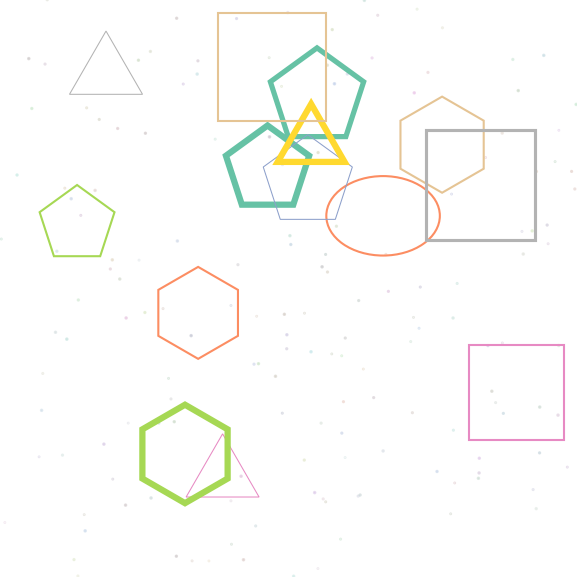[{"shape": "pentagon", "thickness": 2.5, "radius": 0.42, "center": [0.549, 0.831]}, {"shape": "pentagon", "thickness": 3, "radius": 0.38, "center": [0.463, 0.706]}, {"shape": "oval", "thickness": 1, "radius": 0.49, "center": [0.663, 0.625]}, {"shape": "hexagon", "thickness": 1, "radius": 0.4, "center": [0.343, 0.457]}, {"shape": "pentagon", "thickness": 0.5, "radius": 0.41, "center": [0.533, 0.685]}, {"shape": "triangle", "thickness": 0.5, "radius": 0.36, "center": [0.385, 0.175]}, {"shape": "square", "thickness": 1, "radius": 0.41, "center": [0.895, 0.32]}, {"shape": "pentagon", "thickness": 1, "radius": 0.34, "center": [0.133, 0.611]}, {"shape": "hexagon", "thickness": 3, "radius": 0.43, "center": [0.32, 0.213]}, {"shape": "triangle", "thickness": 3, "radius": 0.33, "center": [0.539, 0.752]}, {"shape": "square", "thickness": 1, "radius": 0.47, "center": [0.471, 0.883]}, {"shape": "hexagon", "thickness": 1, "radius": 0.42, "center": [0.766, 0.749]}, {"shape": "triangle", "thickness": 0.5, "radius": 0.37, "center": [0.184, 0.872]}, {"shape": "square", "thickness": 1.5, "radius": 0.47, "center": [0.832, 0.678]}]